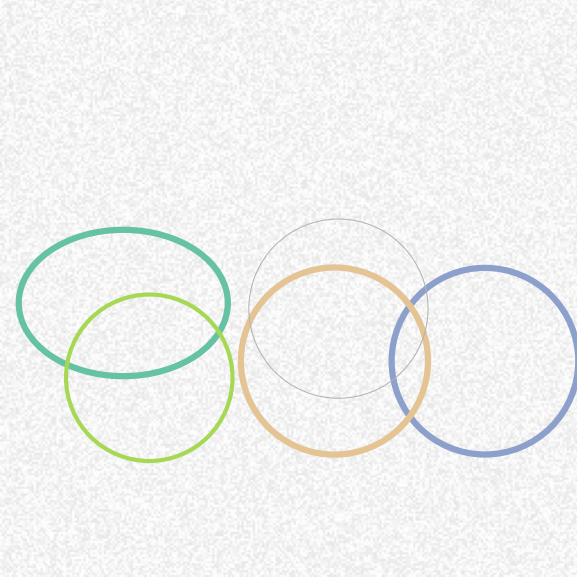[{"shape": "oval", "thickness": 3, "radius": 0.91, "center": [0.213, 0.474]}, {"shape": "circle", "thickness": 3, "radius": 0.81, "center": [0.84, 0.374]}, {"shape": "circle", "thickness": 2, "radius": 0.72, "center": [0.258, 0.345]}, {"shape": "circle", "thickness": 3, "radius": 0.81, "center": [0.579, 0.374]}, {"shape": "circle", "thickness": 0.5, "radius": 0.78, "center": [0.586, 0.465]}]